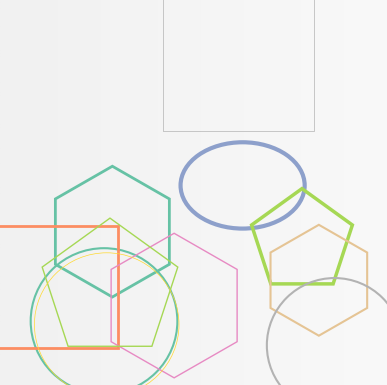[{"shape": "circle", "thickness": 1.5, "radius": 0.95, "center": [0.268, 0.166]}, {"shape": "hexagon", "thickness": 2, "radius": 0.85, "center": [0.29, 0.398]}, {"shape": "square", "thickness": 2, "radius": 0.79, "center": [0.146, 0.254]}, {"shape": "oval", "thickness": 3, "radius": 0.8, "center": [0.626, 0.518]}, {"shape": "hexagon", "thickness": 1, "radius": 0.94, "center": [0.449, 0.206]}, {"shape": "pentagon", "thickness": 1, "radius": 0.92, "center": [0.284, 0.249]}, {"shape": "pentagon", "thickness": 2.5, "radius": 0.68, "center": [0.779, 0.373]}, {"shape": "circle", "thickness": 0.5, "radius": 0.93, "center": [0.275, 0.157]}, {"shape": "hexagon", "thickness": 1.5, "radius": 0.72, "center": [0.823, 0.272]}, {"shape": "circle", "thickness": 1.5, "radius": 0.87, "center": [0.863, 0.103]}, {"shape": "square", "thickness": 0.5, "radius": 0.97, "center": [0.616, 0.853]}]